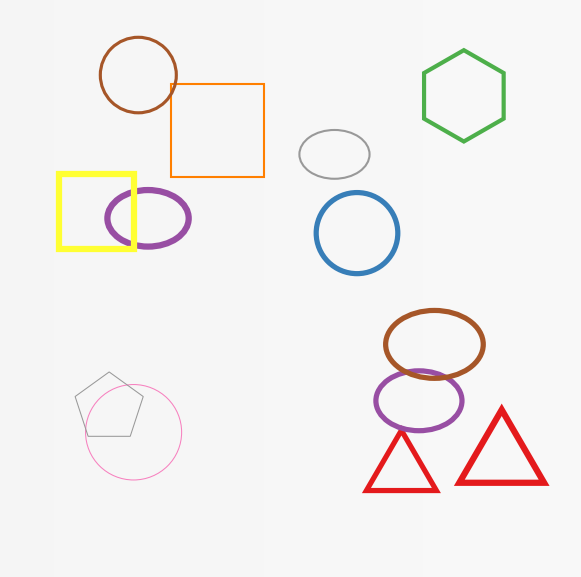[{"shape": "triangle", "thickness": 2.5, "radius": 0.35, "center": [0.691, 0.184]}, {"shape": "triangle", "thickness": 3, "radius": 0.42, "center": [0.863, 0.205]}, {"shape": "circle", "thickness": 2.5, "radius": 0.35, "center": [0.614, 0.595]}, {"shape": "hexagon", "thickness": 2, "radius": 0.4, "center": [0.798, 0.833]}, {"shape": "oval", "thickness": 3, "radius": 0.35, "center": [0.255, 0.621]}, {"shape": "oval", "thickness": 2.5, "radius": 0.37, "center": [0.721, 0.305]}, {"shape": "square", "thickness": 1, "radius": 0.4, "center": [0.374, 0.773]}, {"shape": "square", "thickness": 3, "radius": 0.33, "center": [0.166, 0.634]}, {"shape": "circle", "thickness": 1.5, "radius": 0.33, "center": [0.238, 0.869]}, {"shape": "oval", "thickness": 2.5, "radius": 0.42, "center": [0.747, 0.403]}, {"shape": "circle", "thickness": 0.5, "radius": 0.41, "center": [0.23, 0.251]}, {"shape": "oval", "thickness": 1, "radius": 0.3, "center": [0.575, 0.732]}, {"shape": "pentagon", "thickness": 0.5, "radius": 0.31, "center": [0.188, 0.293]}]